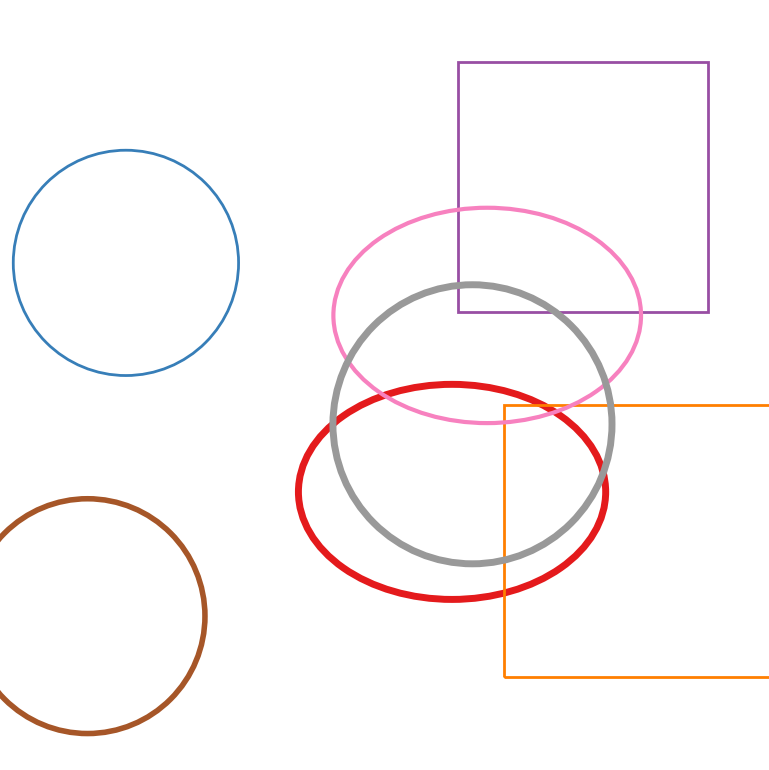[{"shape": "oval", "thickness": 2.5, "radius": 1.0, "center": [0.587, 0.361]}, {"shape": "circle", "thickness": 1, "radius": 0.73, "center": [0.164, 0.659]}, {"shape": "square", "thickness": 1, "radius": 0.81, "center": [0.757, 0.757]}, {"shape": "square", "thickness": 1, "radius": 0.88, "center": [0.831, 0.297]}, {"shape": "circle", "thickness": 2, "radius": 0.76, "center": [0.114, 0.2]}, {"shape": "oval", "thickness": 1.5, "radius": 1.0, "center": [0.633, 0.59]}, {"shape": "circle", "thickness": 2.5, "radius": 0.91, "center": [0.614, 0.449]}]